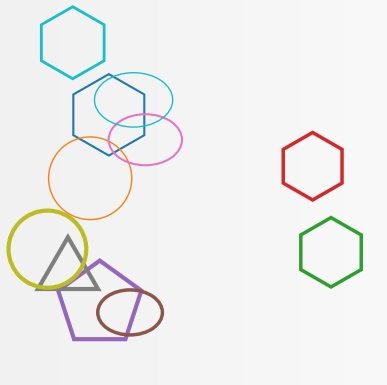[{"shape": "hexagon", "thickness": 1.5, "radius": 0.53, "center": [0.281, 0.702]}, {"shape": "circle", "thickness": 1, "radius": 0.54, "center": [0.233, 0.537]}, {"shape": "hexagon", "thickness": 2.5, "radius": 0.45, "center": [0.854, 0.345]}, {"shape": "hexagon", "thickness": 2.5, "radius": 0.44, "center": [0.807, 0.568]}, {"shape": "pentagon", "thickness": 3, "radius": 0.56, "center": [0.257, 0.21]}, {"shape": "oval", "thickness": 2.5, "radius": 0.42, "center": [0.336, 0.189]}, {"shape": "oval", "thickness": 1.5, "radius": 0.47, "center": [0.375, 0.637]}, {"shape": "triangle", "thickness": 3, "radius": 0.45, "center": [0.175, 0.294]}, {"shape": "circle", "thickness": 3, "radius": 0.5, "center": [0.122, 0.353]}, {"shape": "hexagon", "thickness": 2, "radius": 0.47, "center": [0.188, 0.889]}, {"shape": "oval", "thickness": 1, "radius": 0.5, "center": [0.345, 0.741]}]